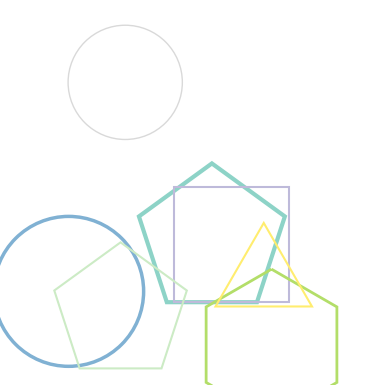[{"shape": "pentagon", "thickness": 3, "radius": 1.0, "center": [0.55, 0.376]}, {"shape": "square", "thickness": 1.5, "radius": 0.75, "center": [0.6, 0.365]}, {"shape": "circle", "thickness": 2.5, "radius": 0.97, "center": [0.178, 0.243]}, {"shape": "hexagon", "thickness": 2, "radius": 0.98, "center": [0.705, 0.105]}, {"shape": "circle", "thickness": 1, "radius": 0.74, "center": [0.325, 0.786]}, {"shape": "pentagon", "thickness": 1.5, "radius": 0.9, "center": [0.313, 0.19]}, {"shape": "triangle", "thickness": 1.5, "radius": 0.72, "center": [0.685, 0.276]}]